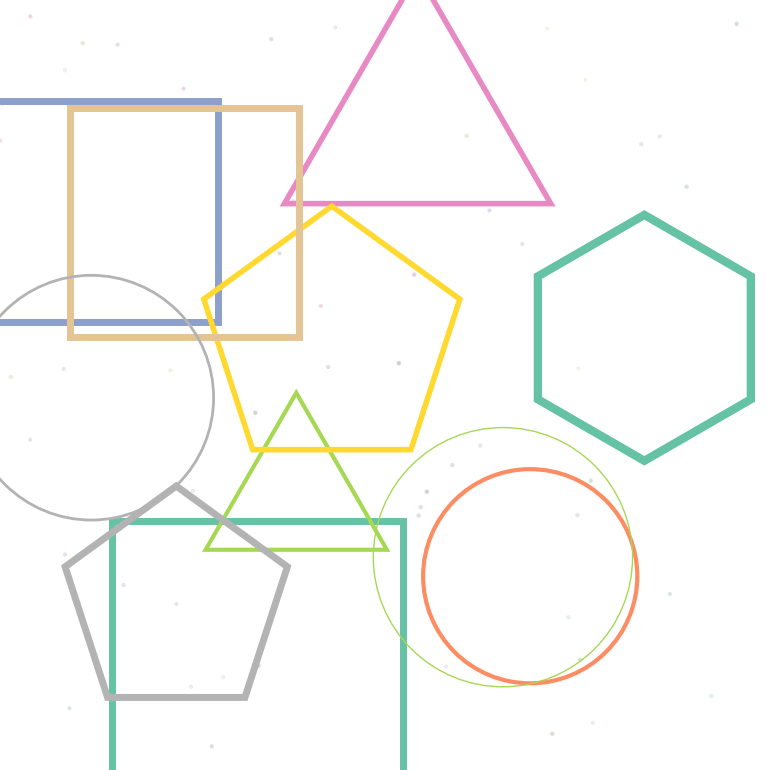[{"shape": "hexagon", "thickness": 3, "radius": 0.8, "center": [0.837, 0.561]}, {"shape": "square", "thickness": 2.5, "radius": 0.95, "center": [0.335, 0.134]}, {"shape": "circle", "thickness": 1.5, "radius": 0.7, "center": [0.689, 0.252]}, {"shape": "square", "thickness": 2.5, "radius": 0.72, "center": [0.139, 0.725]}, {"shape": "triangle", "thickness": 2, "radius": 1.0, "center": [0.542, 0.835]}, {"shape": "triangle", "thickness": 1.5, "radius": 0.68, "center": [0.385, 0.354]}, {"shape": "circle", "thickness": 0.5, "radius": 0.84, "center": [0.653, 0.276]}, {"shape": "pentagon", "thickness": 2, "radius": 0.87, "center": [0.431, 0.557]}, {"shape": "square", "thickness": 2.5, "radius": 0.74, "center": [0.239, 0.711]}, {"shape": "pentagon", "thickness": 2.5, "radius": 0.76, "center": [0.229, 0.217]}, {"shape": "circle", "thickness": 1, "radius": 0.79, "center": [0.118, 0.484]}]